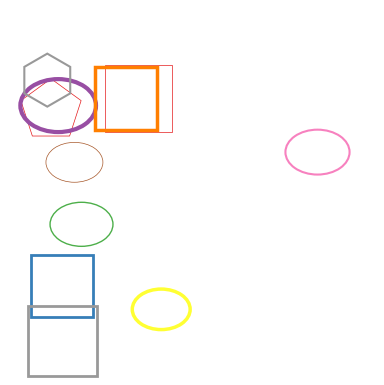[{"shape": "square", "thickness": 0.5, "radius": 0.44, "center": [0.36, 0.743]}, {"shape": "pentagon", "thickness": 0.5, "radius": 0.41, "center": [0.132, 0.713]}, {"shape": "square", "thickness": 2, "radius": 0.4, "center": [0.161, 0.257]}, {"shape": "oval", "thickness": 1, "radius": 0.41, "center": [0.212, 0.417]}, {"shape": "oval", "thickness": 3, "radius": 0.49, "center": [0.151, 0.726]}, {"shape": "square", "thickness": 2.5, "radius": 0.41, "center": [0.328, 0.744]}, {"shape": "oval", "thickness": 2.5, "radius": 0.38, "center": [0.419, 0.197]}, {"shape": "oval", "thickness": 0.5, "radius": 0.37, "center": [0.193, 0.578]}, {"shape": "oval", "thickness": 1.5, "radius": 0.42, "center": [0.825, 0.605]}, {"shape": "hexagon", "thickness": 1.5, "radius": 0.34, "center": [0.123, 0.792]}, {"shape": "square", "thickness": 2, "radius": 0.45, "center": [0.163, 0.114]}]